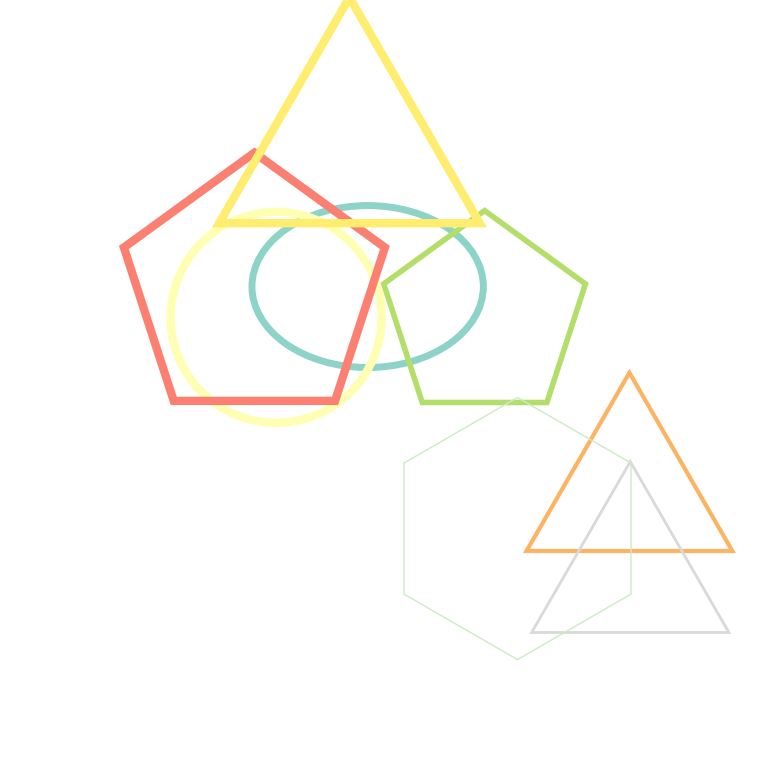[{"shape": "oval", "thickness": 2.5, "radius": 0.75, "center": [0.477, 0.628]}, {"shape": "circle", "thickness": 3, "radius": 0.69, "center": [0.359, 0.588]}, {"shape": "pentagon", "thickness": 3, "radius": 0.89, "center": [0.33, 0.624]}, {"shape": "triangle", "thickness": 1.5, "radius": 0.77, "center": [0.817, 0.362]}, {"shape": "pentagon", "thickness": 2, "radius": 0.69, "center": [0.629, 0.589]}, {"shape": "triangle", "thickness": 1, "radius": 0.74, "center": [0.819, 0.253]}, {"shape": "hexagon", "thickness": 0.5, "radius": 0.85, "center": [0.672, 0.314]}, {"shape": "triangle", "thickness": 3, "radius": 0.98, "center": [0.454, 0.808]}]